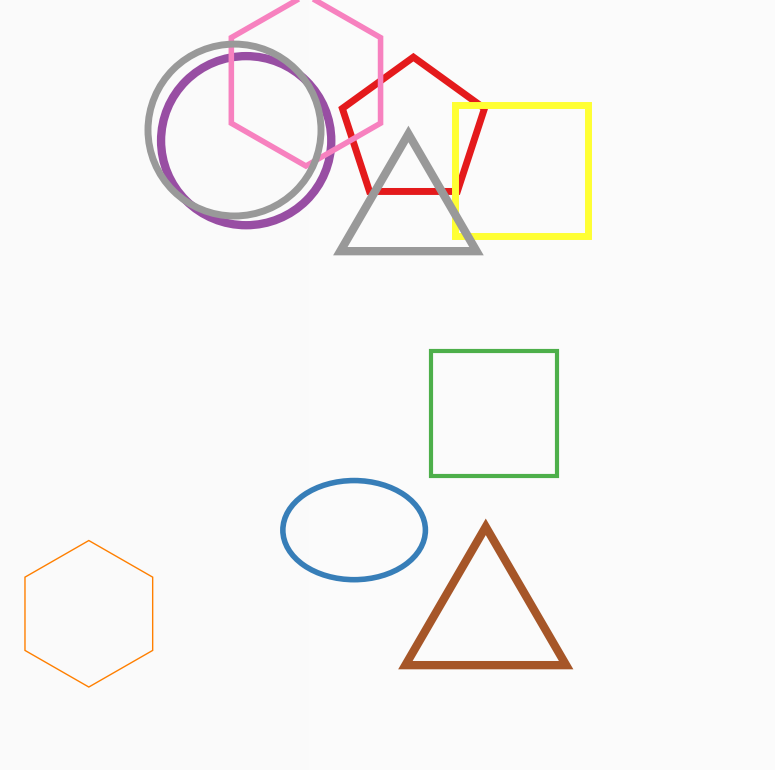[{"shape": "pentagon", "thickness": 2.5, "radius": 0.48, "center": [0.533, 0.829]}, {"shape": "oval", "thickness": 2, "radius": 0.46, "center": [0.457, 0.312]}, {"shape": "square", "thickness": 1.5, "radius": 0.41, "center": [0.637, 0.463]}, {"shape": "circle", "thickness": 3, "radius": 0.55, "center": [0.318, 0.817]}, {"shape": "hexagon", "thickness": 0.5, "radius": 0.48, "center": [0.115, 0.203]}, {"shape": "square", "thickness": 2.5, "radius": 0.43, "center": [0.673, 0.778]}, {"shape": "triangle", "thickness": 3, "radius": 0.6, "center": [0.627, 0.196]}, {"shape": "hexagon", "thickness": 2, "radius": 0.56, "center": [0.395, 0.896]}, {"shape": "triangle", "thickness": 3, "radius": 0.51, "center": [0.527, 0.725]}, {"shape": "circle", "thickness": 2.5, "radius": 0.56, "center": [0.303, 0.831]}]